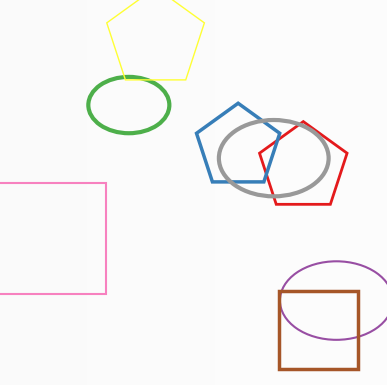[{"shape": "pentagon", "thickness": 2, "radius": 0.59, "center": [0.783, 0.565]}, {"shape": "pentagon", "thickness": 2.5, "radius": 0.56, "center": [0.615, 0.619]}, {"shape": "oval", "thickness": 3, "radius": 0.52, "center": [0.332, 0.727]}, {"shape": "oval", "thickness": 1.5, "radius": 0.73, "center": [0.868, 0.219]}, {"shape": "pentagon", "thickness": 1, "radius": 0.66, "center": [0.401, 0.9]}, {"shape": "square", "thickness": 2.5, "radius": 0.51, "center": [0.821, 0.142]}, {"shape": "square", "thickness": 1.5, "radius": 0.72, "center": [0.131, 0.38]}, {"shape": "oval", "thickness": 3, "radius": 0.71, "center": [0.706, 0.589]}]